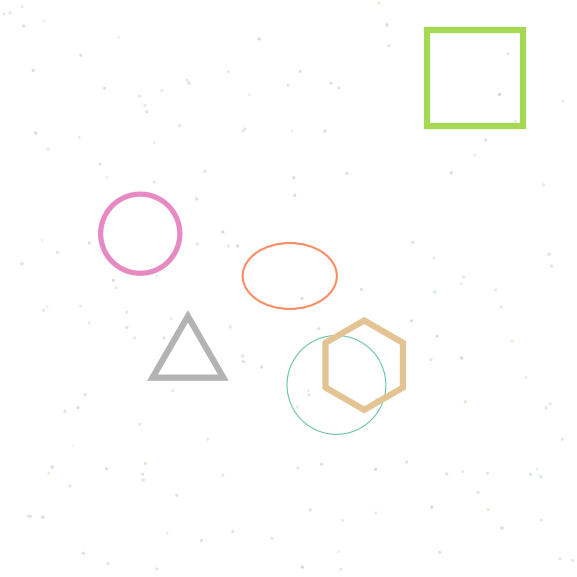[{"shape": "circle", "thickness": 0.5, "radius": 0.43, "center": [0.583, 0.333]}, {"shape": "oval", "thickness": 1, "radius": 0.41, "center": [0.502, 0.521]}, {"shape": "circle", "thickness": 2.5, "radius": 0.34, "center": [0.243, 0.594]}, {"shape": "square", "thickness": 3, "radius": 0.42, "center": [0.822, 0.865]}, {"shape": "hexagon", "thickness": 3, "radius": 0.39, "center": [0.631, 0.367]}, {"shape": "triangle", "thickness": 3, "radius": 0.35, "center": [0.325, 0.381]}]